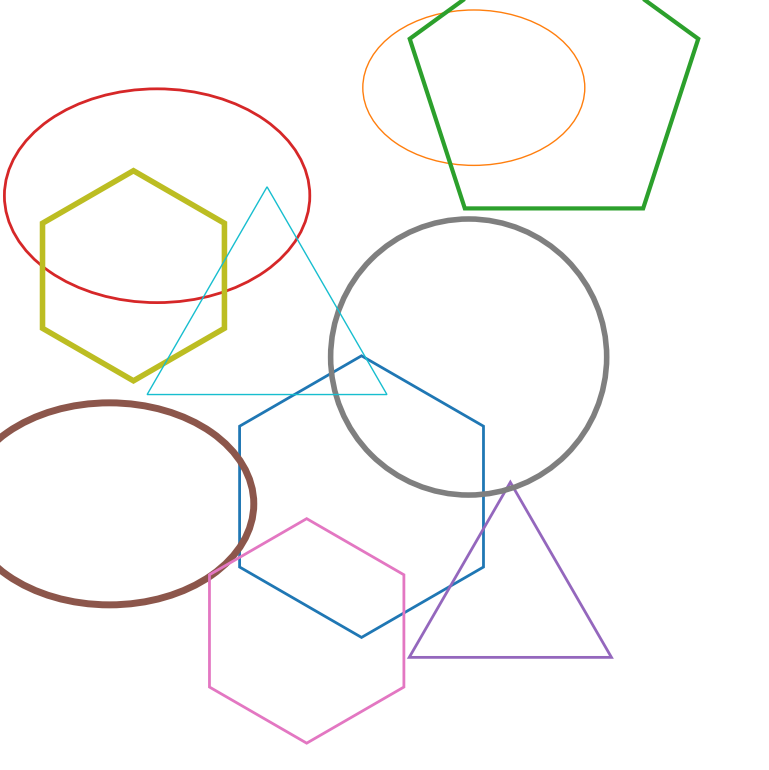[{"shape": "hexagon", "thickness": 1, "radius": 0.91, "center": [0.47, 0.355]}, {"shape": "oval", "thickness": 0.5, "radius": 0.72, "center": [0.615, 0.886]}, {"shape": "pentagon", "thickness": 1.5, "radius": 0.99, "center": [0.719, 0.889]}, {"shape": "oval", "thickness": 1, "radius": 0.99, "center": [0.204, 0.746]}, {"shape": "triangle", "thickness": 1, "radius": 0.76, "center": [0.663, 0.222]}, {"shape": "oval", "thickness": 2.5, "radius": 0.94, "center": [0.142, 0.346]}, {"shape": "hexagon", "thickness": 1, "radius": 0.73, "center": [0.398, 0.181]}, {"shape": "circle", "thickness": 2, "radius": 0.9, "center": [0.609, 0.536]}, {"shape": "hexagon", "thickness": 2, "radius": 0.68, "center": [0.173, 0.642]}, {"shape": "triangle", "thickness": 0.5, "radius": 0.9, "center": [0.347, 0.578]}]